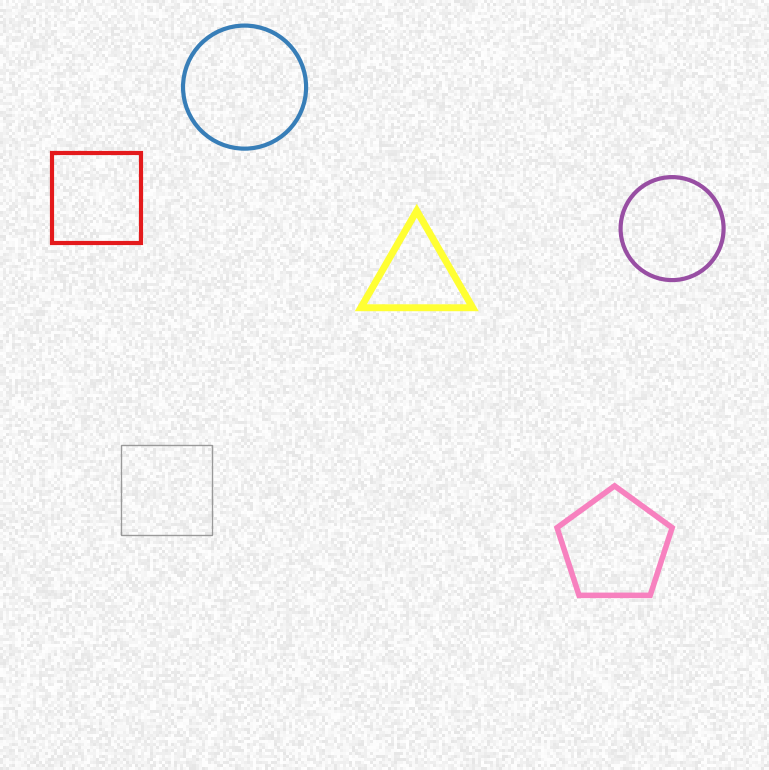[{"shape": "square", "thickness": 1.5, "radius": 0.29, "center": [0.125, 0.743]}, {"shape": "circle", "thickness": 1.5, "radius": 0.4, "center": [0.318, 0.887]}, {"shape": "circle", "thickness": 1.5, "radius": 0.33, "center": [0.873, 0.703]}, {"shape": "triangle", "thickness": 2.5, "radius": 0.42, "center": [0.541, 0.642]}, {"shape": "pentagon", "thickness": 2, "radius": 0.39, "center": [0.798, 0.29]}, {"shape": "square", "thickness": 0.5, "radius": 0.29, "center": [0.216, 0.364]}]